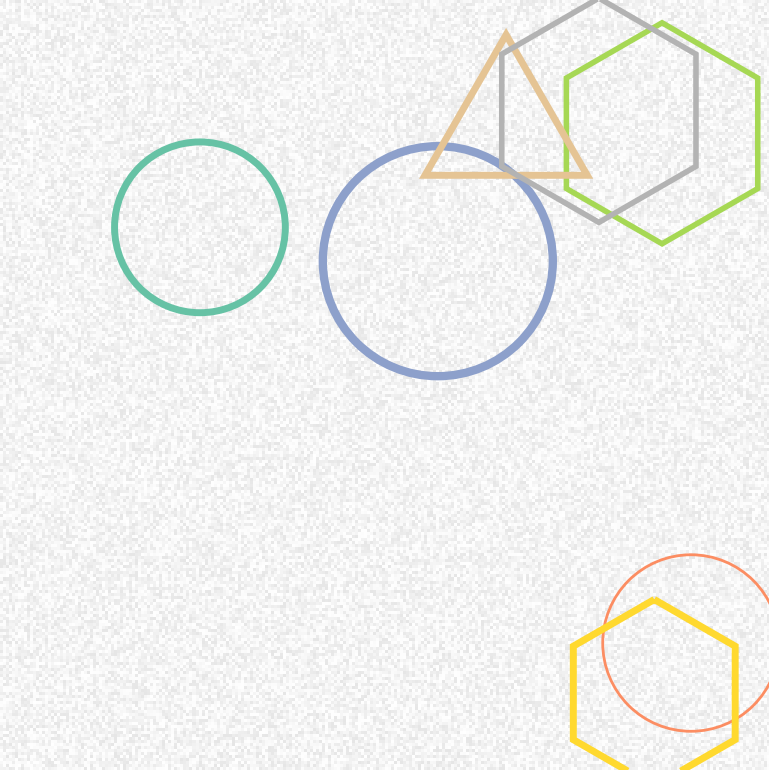[{"shape": "circle", "thickness": 2.5, "radius": 0.55, "center": [0.26, 0.705]}, {"shape": "circle", "thickness": 1, "radius": 0.57, "center": [0.897, 0.165]}, {"shape": "circle", "thickness": 3, "radius": 0.75, "center": [0.569, 0.661]}, {"shape": "hexagon", "thickness": 2, "radius": 0.72, "center": [0.86, 0.827]}, {"shape": "hexagon", "thickness": 2.5, "radius": 0.61, "center": [0.85, 0.1]}, {"shape": "triangle", "thickness": 2.5, "radius": 0.61, "center": [0.657, 0.833]}, {"shape": "hexagon", "thickness": 2, "radius": 0.73, "center": [0.778, 0.857]}]